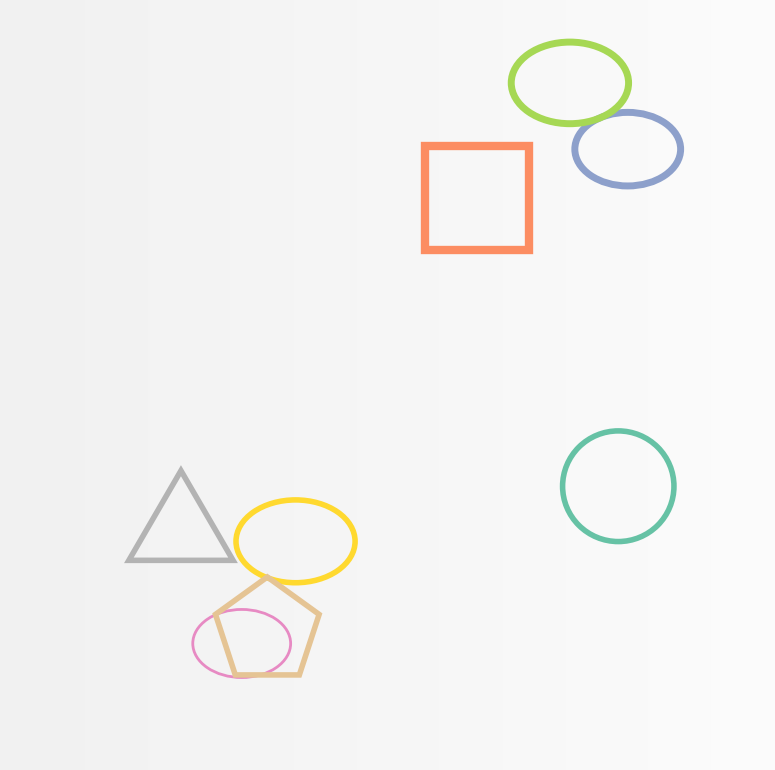[{"shape": "circle", "thickness": 2, "radius": 0.36, "center": [0.798, 0.369]}, {"shape": "square", "thickness": 3, "radius": 0.34, "center": [0.616, 0.743]}, {"shape": "oval", "thickness": 2.5, "radius": 0.34, "center": [0.81, 0.806]}, {"shape": "oval", "thickness": 1, "radius": 0.32, "center": [0.312, 0.164]}, {"shape": "oval", "thickness": 2.5, "radius": 0.38, "center": [0.735, 0.892]}, {"shape": "oval", "thickness": 2, "radius": 0.38, "center": [0.381, 0.297]}, {"shape": "pentagon", "thickness": 2, "radius": 0.35, "center": [0.345, 0.18]}, {"shape": "triangle", "thickness": 2, "radius": 0.39, "center": [0.233, 0.311]}]